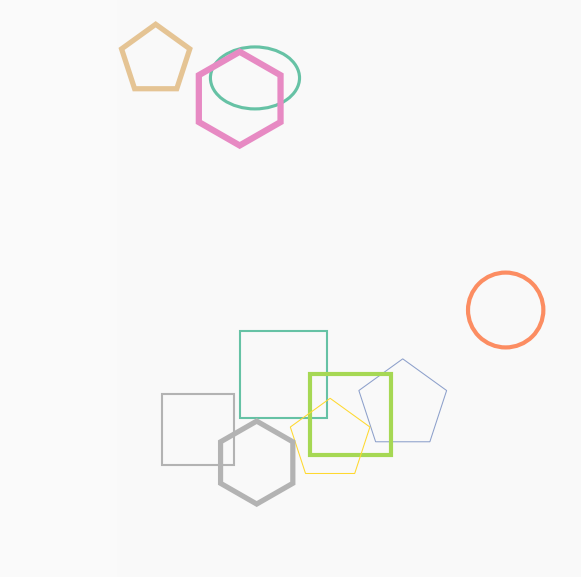[{"shape": "oval", "thickness": 1.5, "radius": 0.38, "center": [0.439, 0.864]}, {"shape": "square", "thickness": 1, "radius": 0.38, "center": [0.488, 0.351]}, {"shape": "circle", "thickness": 2, "radius": 0.32, "center": [0.87, 0.462]}, {"shape": "pentagon", "thickness": 0.5, "radius": 0.4, "center": [0.693, 0.298]}, {"shape": "hexagon", "thickness": 3, "radius": 0.41, "center": [0.412, 0.828]}, {"shape": "square", "thickness": 2, "radius": 0.35, "center": [0.603, 0.281]}, {"shape": "pentagon", "thickness": 0.5, "radius": 0.36, "center": [0.568, 0.237]}, {"shape": "pentagon", "thickness": 2.5, "radius": 0.31, "center": [0.268, 0.895]}, {"shape": "square", "thickness": 1, "radius": 0.31, "center": [0.34, 0.256]}, {"shape": "hexagon", "thickness": 2.5, "radius": 0.36, "center": [0.442, 0.198]}]